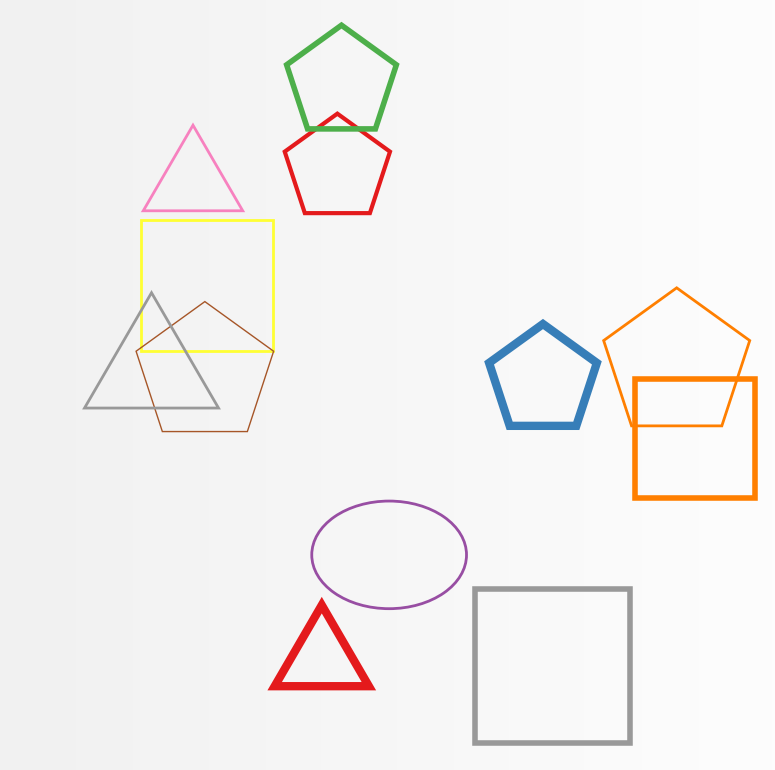[{"shape": "triangle", "thickness": 3, "radius": 0.35, "center": [0.415, 0.144]}, {"shape": "pentagon", "thickness": 1.5, "radius": 0.36, "center": [0.435, 0.781]}, {"shape": "pentagon", "thickness": 3, "radius": 0.37, "center": [0.701, 0.506]}, {"shape": "pentagon", "thickness": 2, "radius": 0.37, "center": [0.441, 0.893]}, {"shape": "oval", "thickness": 1, "radius": 0.5, "center": [0.502, 0.279]}, {"shape": "square", "thickness": 2, "radius": 0.39, "center": [0.897, 0.43]}, {"shape": "pentagon", "thickness": 1, "radius": 0.5, "center": [0.873, 0.527]}, {"shape": "square", "thickness": 1, "radius": 0.42, "center": [0.267, 0.629]}, {"shape": "pentagon", "thickness": 0.5, "radius": 0.47, "center": [0.264, 0.515]}, {"shape": "triangle", "thickness": 1, "radius": 0.37, "center": [0.249, 0.763]}, {"shape": "square", "thickness": 2, "radius": 0.5, "center": [0.713, 0.135]}, {"shape": "triangle", "thickness": 1, "radius": 0.5, "center": [0.196, 0.52]}]